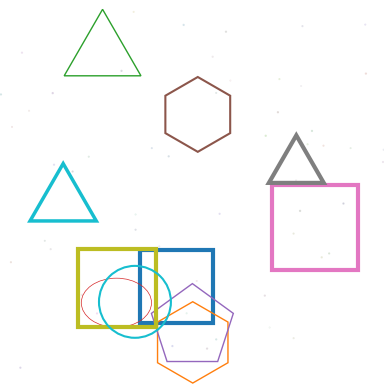[{"shape": "square", "thickness": 3, "radius": 0.48, "center": [0.459, 0.256]}, {"shape": "hexagon", "thickness": 1, "radius": 0.53, "center": [0.501, 0.111]}, {"shape": "triangle", "thickness": 1, "radius": 0.58, "center": [0.266, 0.861]}, {"shape": "oval", "thickness": 0.5, "radius": 0.46, "center": [0.302, 0.214]}, {"shape": "pentagon", "thickness": 1, "radius": 0.56, "center": [0.5, 0.151]}, {"shape": "hexagon", "thickness": 1.5, "radius": 0.49, "center": [0.514, 0.703]}, {"shape": "square", "thickness": 3, "radius": 0.55, "center": [0.818, 0.408]}, {"shape": "triangle", "thickness": 3, "radius": 0.41, "center": [0.77, 0.566]}, {"shape": "square", "thickness": 3, "radius": 0.5, "center": [0.303, 0.252]}, {"shape": "triangle", "thickness": 2.5, "radius": 0.5, "center": [0.164, 0.476]}, {"shape": "circle", "thickness": 1.5, "radius": 0.47, "center": [0.351, 0.216]}]